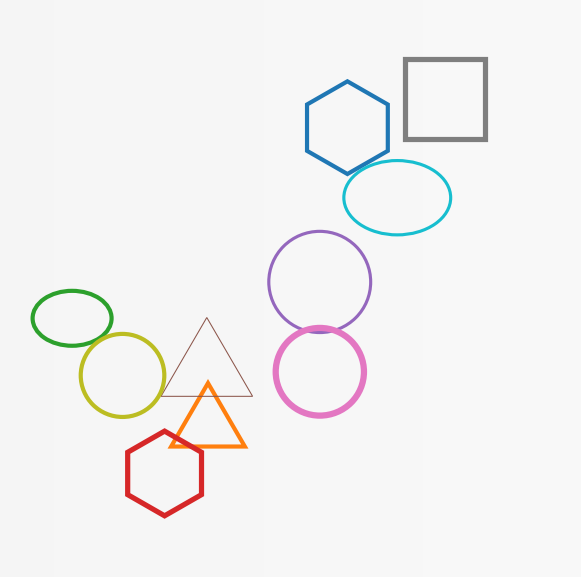[{"shape": "hexagon", "thickness": 2, "radius": 0.4, "center": [0.598, 0.778]}, {"shape": "triangle", "thickness": 2, "radius": 0.37, "center": [0.358, 0.263]}, {"shape": "oval", "thickness": 2, "radius": 0.34, "center": [0.124, 0.448]}, {"shape": "hexagon", "thickness": 2.5, "radius": 0.37, "center": [0.283, 0.179]}, {"shape": "circle", "thickness": 1.5, "radius": 0.44, "center": [0.55, 0.511]}, {"shape": "triangle", "thickness": 0.5, "radius": 0.45, "center": [0.356, 0.358]}, {"shape": "circle", "thickness": 3, "radius": 0.38, "center": [0.55, 0.355]}, {"shape": "square", "thickness": 2.5, "radius": 0.34, "center": [0.765, 0.828]}, {"shape": "circle", "thickness": 2, "radius": 0.36, "center": [0.211, 0.349]}, {"shape": "oval", "thickness": 1.5, "radius": 0.46, "center": [0.683, 0.657]}]